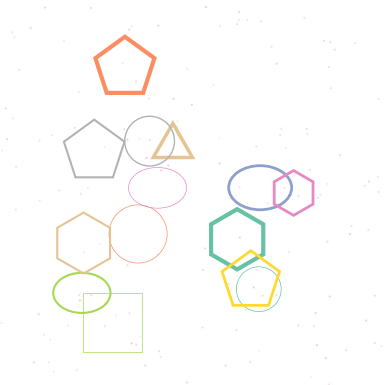[{"shape": "hexagon", "thickness": 3, "radius": 0.39, "center": [0.616, 0.378]}, {"shape": "circle", "thickness": 0.5, "radius": 0.29, "center": [0.672, 0.249]}, {"shape": "circle", "thickness": 0.5, "radius": 0.38, "center": [0.359, 0.392]}, {"shape": "pentagon", "thickness": 3, "radius": 0.4, "center": [0.325, 0.824]}, {"shape": "oval", "thickness": 2, "radius": 0.41, "center": [0.676, 0.512]}, {"shape": "hexagon", "thickness": 2, "radius": 0.29, "center": [0.763, 0.499]}, {"shape": "oval", "thickness": 0.5, "radius": 0.38, "center": [0.409, 0.512]}, {"shape": "oval", "thickness": 1.5, "radius": 0.37, "center": [0.213, 0.239]}, {"shape": "square", "thickness": 0.5, "radius": 0.38, "center": [0.293, 0.162]}, {"shape": "pentagon", "thickness": 2, "radius": 0.39, "center": [0.651, 0.27]}, {"shape": "hexagon", "thickness": 1.5, "radius": 0.4, "center": [0.217, 0.369]}, {"shape": "triangle", "thickness": 2.5, "radius": 0.29, "center": [0.449, 0.62]}, {"shape": "pentagon", "thickness": 1.5, "radius": 0.41, "center": [0.245, 0.606]}, {"shape": "circle", "thickness": 1, "radius": 0.32, "center": [0.389, 0.633]}]